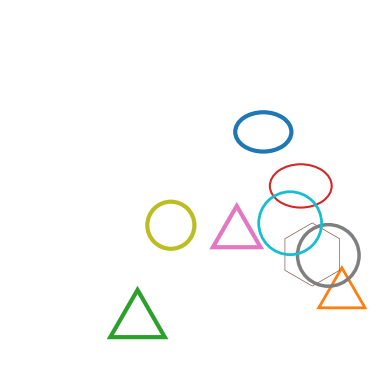[{"shape": "oval", "thickness": 3, "radius": 0.36, "center": [0.684, 0.657]}, {"shape": "triangle", "thickness": 2, "radius": 0.35, "center": [0.888, 0.235]}, {"shape": "triangle", "thickness": 3, "radius": 0.41, "center": [0.357, 0.165]}, {"shape": "oval", "thickness": 1.5, "radius": 0.4, "center": [0.781, 0.517]}, {"shape": "hexagon", "thickness": 0.5, "radius": 0.41, "center": [0.811, 0.339]}, {"shape": "triangle", "thickness": 3, "radius": 0.36, "center": [0.615, 0.394]}, {"shape": "circle", "thickness": 2.5, "radius": 0.4, "center": [0.853, 0.337]}, {"shape": "circle", "thickness": 3, "radius": 0.31, "center": [0.444, 0.415]}, {"shape": "circle", "thickness": 2, "radius": 0.41, "center": [0.754, 0.42]}]